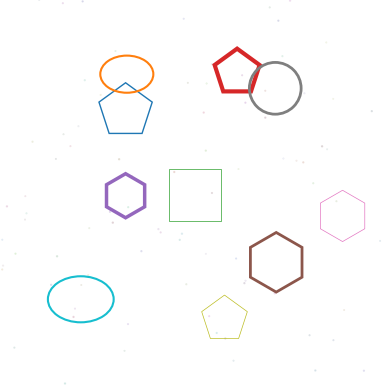[{"shape": "pentagon", "thickness": 1, "radius": 0.36, "center": [0.326, 0.712]}, {"shape": "oval", "thickness": 1.5, "radius": 0.34, "center": [0.329, 0.807]}, {"shape": "square", "thickness": 0.5, "radius": 0.34, "center": [0.506, 0.494]}, {"shape": "pentagon", "thickness": 3, "radius": 0.31, "center": [0.616, 0.812]}, {"shape": "hexagon", "thickness": 2.5, "radius": 0.29, "center": [0.326, 0.492]}, {"shape": "hexagon", "thickness": 2, "radius": 0.39, "center": [0.717, 0.319]}, {"shape": "hexagon", "thickness": 0.5, "radius": 0.33, "center": [0.89, 0.439]}, {"shape": "circle", "thickness": 2, "radius": 0.34, "center": [0.715, 0.771]}, {"shape": "pentagon", "thickness": 0.5, "radius": 0.31, "center": [0.583, 0.171]}, {"shape": "oval", "thickness": 1.5, "radius": 0.43, "center": [0.21, 0.223]}]